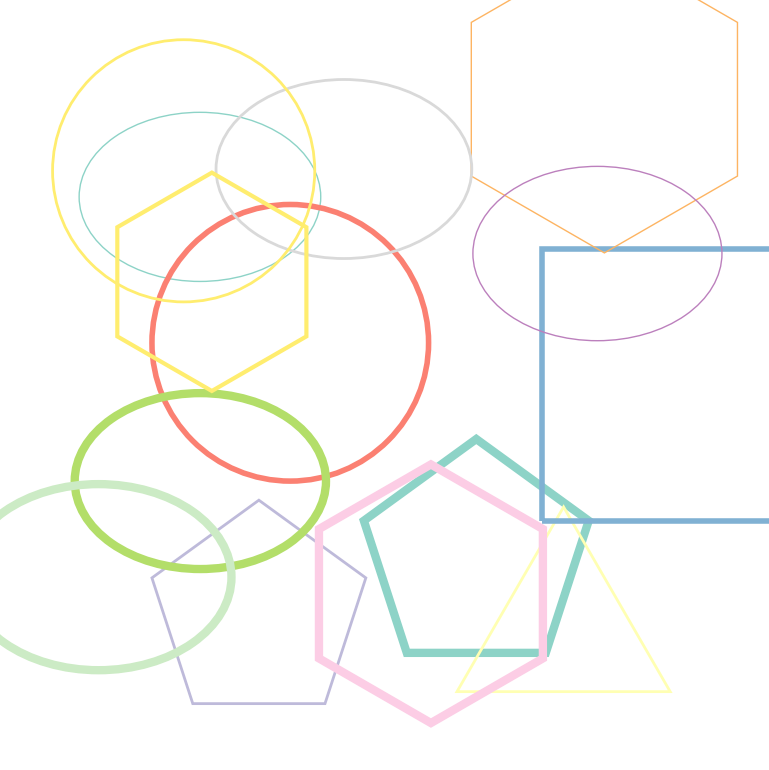[{"shape": "pentagon", "thickness": 3, "radius": 0.77, "center": [0.619, 0.276]}, {"shape": "oval", "thickness": 0.5, "radius": 0.78, "center": [0.26, 0.744]}, {"shape": "triangle", "thickness": 1, "radius": 0.8, "center": [0.732, 0.182]}, {"shape": "pentagon", "thickness": 1, "radius": 0.73, "center": [0.336, 0.204]}, {"shape": "circle", "thickness": 2, "radius": 0.9, "center": [0.377, 0.555]}, {"shape": "square", "thickness": 2, "radius": 0.88, "center": [0.881, 0.5]}, {"shape": "hexagon", "thickness": 0.5, "radius": 1.0, "center": [0.785, 0.871]}, {"shape": "oval", "thickness": 3, "radius": 0.82, "center": [0.26, 0.375]}, {"shape": "hexagon", "thickness": 3, "radius": 0.84, "center": [0.56, 0.229]}, {"shape": "oval", "thickness": 1, "radius": 0.83, "center": [0.447, 0.78]}, {"shape": "oval", "thickness": 0.5, "radius": 0.81, "center": [0.776, 0.671]}, {"shape": "oval", "thickness": 3, "radius": 0.86, "center": [0.128, 0.25]}, {"shape": "hexagon", "thickness": 1.5, "radius": 0.71, "center": [0.275, 0.634]}, {"shape": "circle", "thickness": 1, "radius": 0.85, "center": [0.239, 0.778]}]